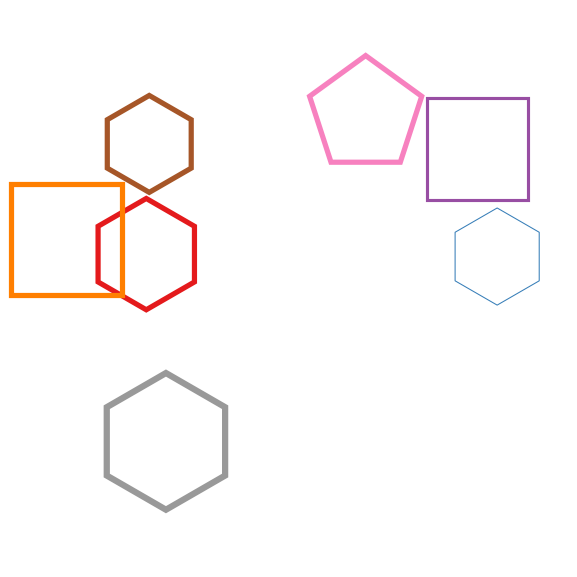[{"shape": "hexagon", "thickness": 2.5, "radius": 0.48, "center": [0.253, 0.559]}, {"shape": "hexagon", "thickness": 0.5, "radius": 0.42, "center": [0.861, 0.555]}, {"shape": "square", "thickness": 1.5, "radius": 0.44, "center": [0.827, 0.741]}, {"shape": "square", "thickness": 2.5, "radius": 0.48, "center": [0.115, 0.584]}, {"shape": "hexagon", "thickness": 2.5, "radius": 0.42, "center": [0.258, 0.75]}, {"shape": "pentagon", "thickness": 2.5, "radius": 0.51, "center": [0.633, 0.801]}, {"shape": "hexagon", "thickness": 3, "radius": 0.59, "center": [0.287, 0.235]}]